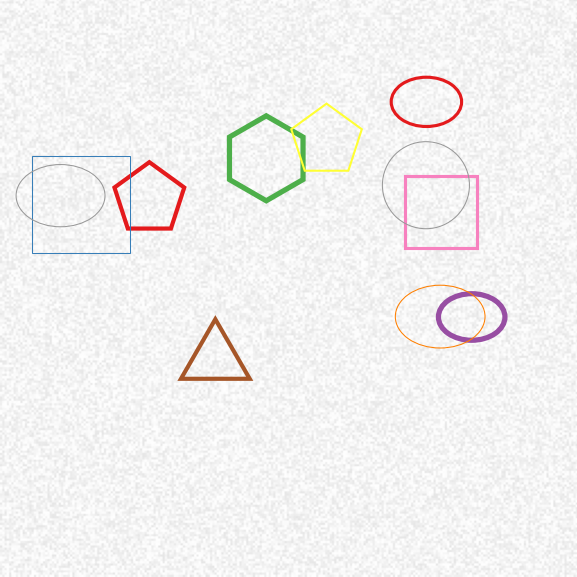[{"shape": "oval", "thickness": 1.5, "radius": 0.3, "center": [0.738, 0.823]}, {"shape": "pentagon", "thickness": 2, "radius": 0.32, "center": [0.259, 0.655]}, {"shape": "square", "thickness": 0.5, "radius": 0.42, "center": [0.141, 0.645]}, {"shape": "hexagon", "thickness": 2.5, "radius": 0.37, "center": [0.461, 0.725]}, {"shape": "oval", "thickness": 2.5, "radius": 0.29, "center": [0.817, 0.45]}, {"shape": "oval", "thickness": 0.5, "radius": 0.39, "center": [0.762, 0.451]}, {"shape": "pentagon", "thickness": 1, "radius": 0.32, "center": [0.565, 0.755]}, {"shape": "triangle", "thickness": 2, "radius": 0.34, "center": [0.373, 0.378]}, {"shape": "square", "thickness": 1.5, "radius": 0.31, "center": [0.764, 0.632]}, {"shape": "oval", "thickness": 0.5, "radius": 0.38, "center": [0.105, 0.66]}, {"shape": "circle", "thickness": 0.5, "radius": 0.38, "center": [0.738, 0.678]}]